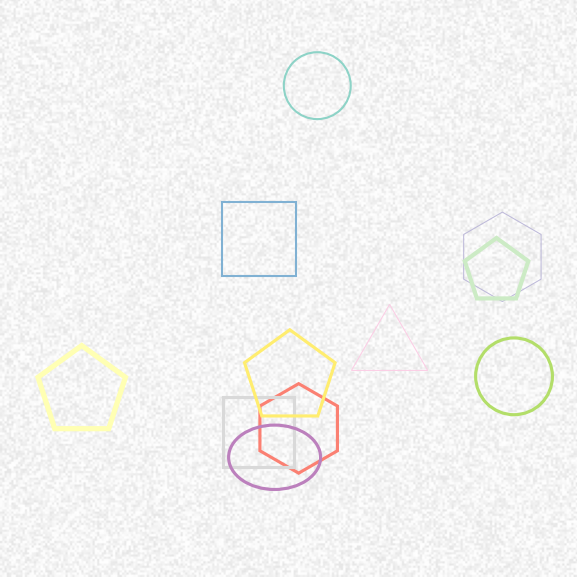[{"shape": "circle", "thickness": 1, "radius": 0.29, "center": [0.549, 0.851]}, {"shape": "pentagon", "thickness": 2.5, "radius": 0.4, "center": [0.142, 0.321]}, {"shape": "hexagon", "thickness": 0.5, "radius": 0.39, "center": [0.87, 0.554]}, {"shape": "hexagon", "thickness": 1.5, "radius": 0.39, "center": [0.517, 0.257]}, {"shape": "square", "thickness": 1, "radius": 0.32, "center": [0.449, 0.585]}, {"shape": "circle", "thickness": 1.5, "radius": 0.33, "center": [0.89, 0.348]}, {"shape": "triangle", "thickness": 0.5, "radius": 0.38, "center": [0.675, 0.396]}, {"shape": "square", "thickness": 1.5, "radius": 0.3, "center": [0.447, 0.251]}, {"shape": "oval", "thickness": 1.5, "radius": 0.4, "center": [0.476, 0.207]}, {"shape": "pentagon", "thickness": 2, "radius": 0.29, "center": [0.86, 0.529]}, {"shape": "pentagon", "thickness": 1.5, "radius": 0.41, "center": [0.502, 0.346]}]